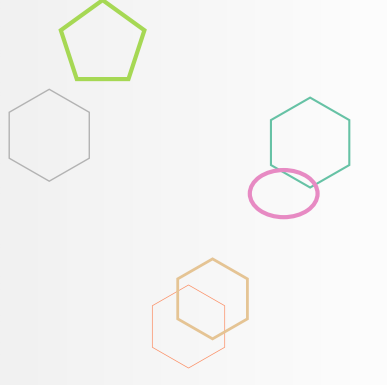[{"shape": "hexagon", "thickness": 1.5, "radius": 0.58, "center": [0.8, 0.63]}, {"shape": "hexagon", "thickness": 0.5, "radius": 0.54, "center": [0.486, 0.152]}, {"shape": "oval", "thickness": 3, "radius": 0.44, "center": [0.732, 0.497]}, {"shape": "pentagon", "thickness": 3, "radius": 0.57, "center": [0.265, 0.886]}, {"shape": "hexagon", "thickness": 2, "radius": 0.52, "center": [0.549, 0.224]}, {"shape": "hexagon", "thickness": 1, "radius": 0.6, "center": [0.127, 0.649]}]